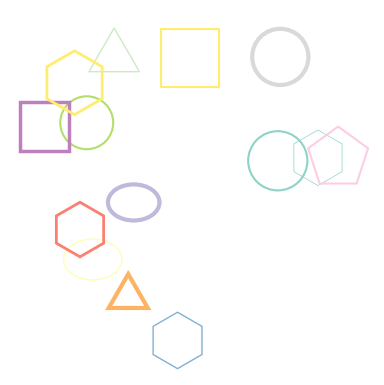[{"shape": "hexagon", "thickness": 0.5, "radius": 0.36, "center": [0.826, 0.59]}, {"shape": "circle", "thickness": 1.5, "radius": 0.38, "center": [0.722, 0.582]}, {"shape": "oval", "thickness": 1, "radius": 0.38, "center": [0.241, 0.326]}, {"shape": "oval", "thickness": 3, "radius": 0.33, "center": [0.347, 0.474]}, {"shape": "hexagon", "thickness": 2, "radius": 0.35, "center": [0.208, 0.404]}, {"shape": "hexagon", "thickness": 1, "radius": 0.37, "center": [0.461, 0.116]}, {"shape": "triangle", "thickness": 3, "radius": 0.29, "center": [0.333, 0.229]}, {"shape": "circle", "thickness": 1.5, "radius": 0.34, "center": [0.225, 0.681]}, {"shape": "pentagon", "thickness": 1.5, "radius": 0.41, "center": [0.878, 0.589]}, {"shape": "circle", "thickness": 3, "radius": 0.36, "center": [0.728, 0.852]}, {"shape": "square", "thickness": 2.5, "radius": 0.32, "center": [0.116, 0.671]}, {"shape": "triangle", "thickness": 1, "radius": 0.38, "center": [0.297, 0.852]}, {"shape": "square", "thickness": 1.5, "radius": 0.38, "center": [0.493, 0.849]}, {"shape": "hexagon", "thickness": 2, "radius": 0.41, "center": [0.194, 0.785]}]